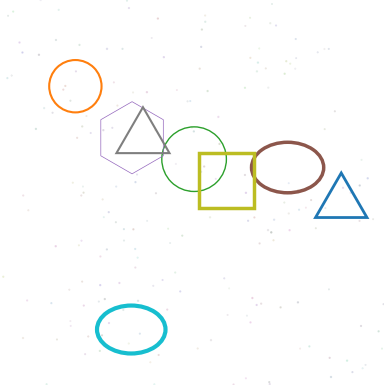[{"shape": "triangle", "thickness": 2, "radius": 0.39, "center": [0.886, 0.474]}, {"shape": "circle", "thickness": 1.5, "radius": 0.34, "center": [0.196, 0.776]}, {"shape": "circle", "thickness": 1, "radius": 0.42, "center": [0.504, 0.587]}, {"shape": "hexagon", "thickness": 0.5, "radius": 0.47, "center": [0.343, 0.642]}, {"shape": "oval", "thickness": 2.5, "radius": 0.47, "center": [0.747, 0.565]}, {"shape": "triangle", "thickness": 1.5, "radius": 0.4, "center": [0.371, 0.642]}, {"shape": "square", "thickness": 2.5, "radius": 0.35, "center": [0.589, 0.531]}, {"shape": "oval", "thickness": 3, "radius": 0.44, "center": [0.341, 0.144]}]